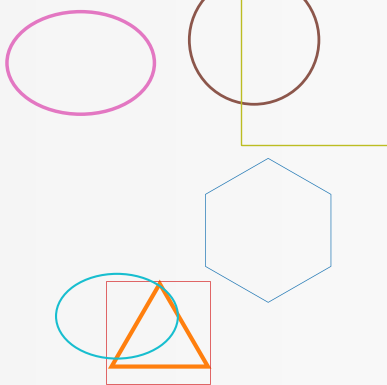[{"shape": "hexagon", "thickness": 0.5, "radius": 0.94, "center": [0.692, 0.402]}, {"shape": "triangle", "thickness": 3, "radius": 0.72, "center": [0.412, 0.12]}, {"shape": "square", "thickness": 0.5, "radius": 0.67, "center": [0.407, 0.137]}, {"shape": "circle", "thickness": 2, "radius": 0.84, "center": [0.656, 0.896]}, {"shape": "oval", "thickness": 2.5, "radius": 0.95, "center": [0.208, 0.837]}, {"shape": "square", "thickness": 1, "radius": 0.95, "center": [0.811, 0.813]}, {"shape": "oval", "thickness": 1.5, "radius": 0.79, "center": [0.302, 0.179]}]